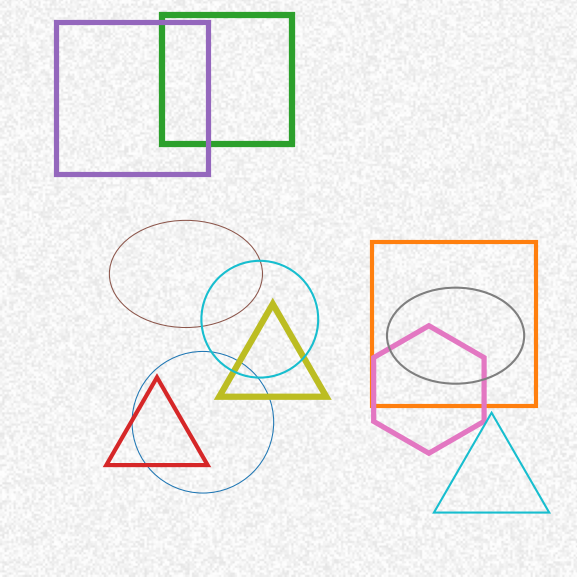[{"shape": "circle", "thickness": 0.5, "radius": 0.61, "center": [0.351, 0.268]}, {"shape": "square", "thickness": 2, "radius": 0.71, "center": [0.787, 0.438]}, {"shape": "square", "thickness": 3, "radius": 0.56, "center": [0.393, 0.861]}, {"shape": "triangle", "thickness": 2, "radius": 0.51, "center": [0.272, 0.244]}, {"shape": "square", "thickness": 2.5, "radius": 0.66, "center": [0.228, 0.829]}, {"shape": "oval", "thickness": 0.5, "radius": 0.66, "center": [0.322, 0.525]}, {"shape": "hexagon", "thickness": 2.5, "radius": 0.55, "center": [0.743, 0.325]}, {"shape": "oval", "thickness": 1, "radius": 0.59, "center": [0.789, 0.418]}, {"shape": "triangle", "thickness": 3, "radius": 0.54, "center": [0.472, 0.366]}, {"shape": "circle", "thickness": 1, "radius": 0.51, "center": [0.45, 0.446]}, {"shape": "triangle", "thickness": 1, "radius": 0.58, "center": [0.851, 0.169]}]